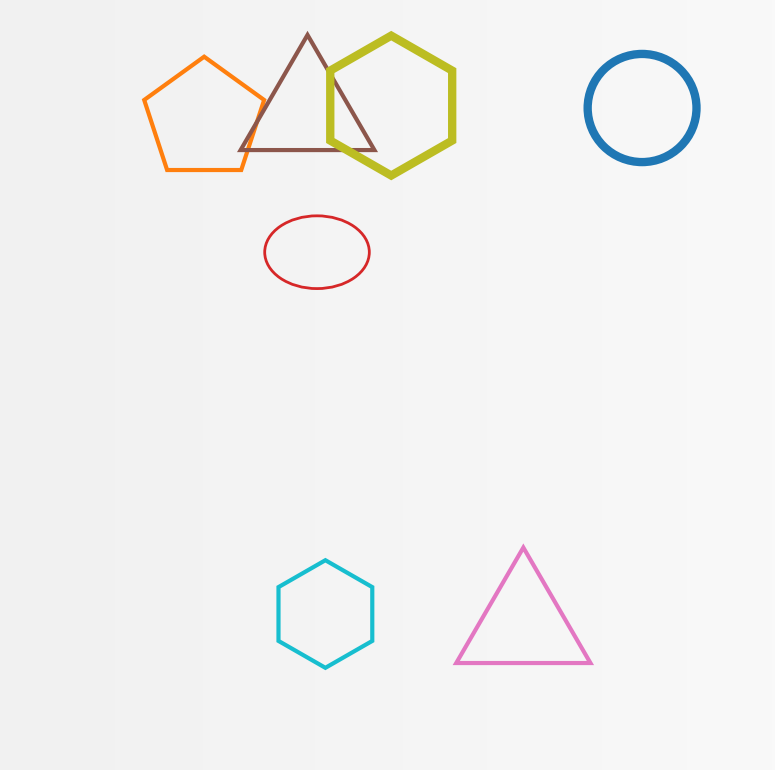[{"shape": "circle", "thickness": 3, "radius": 0.35, "center": [0.828, 0.86]}, {"shape": "pentagon", "thickness": 1.5, "radius": 0.41, "center": [0.263, 0.845]}, {"shape": "oval", "thickness": 1, "radius": 0.34, "center": [0.409, 0.672]}, {"shape": "triangle", "thickness": 1.5, "radius": 0.5, "center": [0.397, 0.855]}, {"shape": "triangle", "thickness": 1.5, "radius": 0.5, "center": [0.675, 0.189]}, {"shape": "hexagon", "thickness": 3, "radius": 0.45, "center": [0.505, 0.863]}, {"shape": "hexagon", "thickness": 1.5, "radius": 0.35, "center": [0.42, 0.203]}]